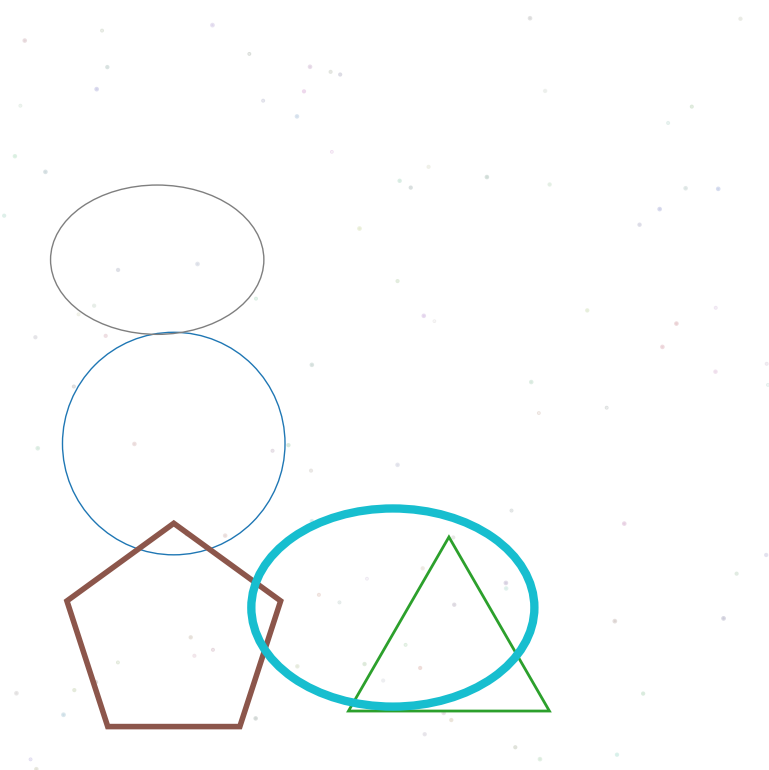[{"shape": "circle", "thickness": 0.5, "radius": 0.72, "center": [0.226, 0.424]}, {"shape": "triangle", "thickness": 1, "radius": 0.75, "center": [0.583, 0.152]}, {"shape": "pentagon", "thickness": 2, "radius": 0.73, "center": [0.226, 0.174]}, {"shape": "oval", "thickness": 0.5, "radius": 0.69, "center": [0.204, 0.663]}, {"shape": "oval", "thickness": 3, "radius": 0.92, "center": [0.51, 0.211]}]